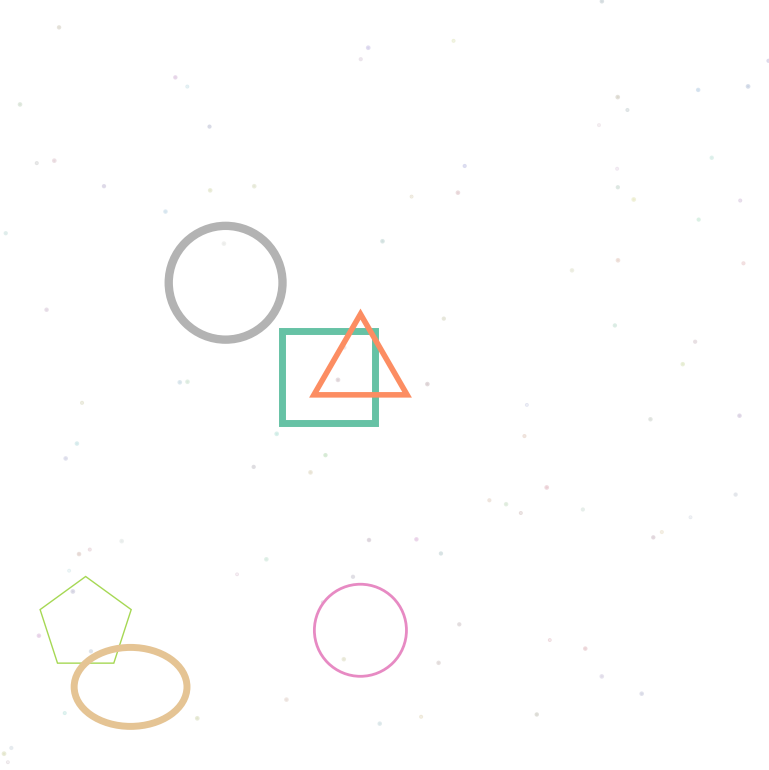[{"shape": "square", "thickness": 2.5, "radius": 0.3, "center": [0.427, 0.511]}, {"shape": "triangle", "thickness": 2, "radius": 0.35, "center": [0.468, 0.522]}, {"shape": "circle", "thickness": 1, "radius": 0.3, "center": [0.468, 0.181]}, {"shape": "pentagon", "thickness": 0.5, "radius": 0.31, "center": [0.111, 0.189]}, {"shape": "oval", "thickness": 2.5, "radius": 0.37, "center": [0.17, 0.108]}, {"shape": "circle", "thickness": 3, "radius": 0.37, "center": [0.293, 0.633]}]